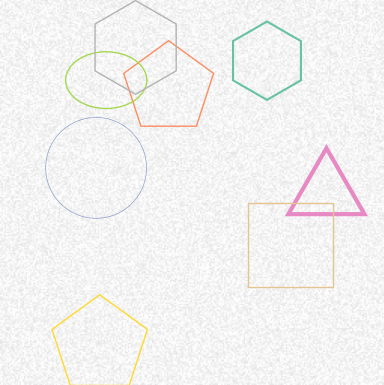[{"shape": "hexagon", "thickness": 1.5, "radius": 0.51, "center": [0.693, 0.842]}, {"shape": "pentagon", "thickness": 1, "radius": 0.61, "center": [0.438, 0.772]}, {"shape": "circle", "thickness": 0.5, "radius": 0.66, "center": [0.25, 0.564]}, {"shape": "triangle", "thickness": 3, "radius": 0.57, "center": [0.848, 0.501]}, {"shape": "oval", "thickness": 1, "radius": 0.53, "center": [0.276, 0.792]}, {"shape": "pentagon", "thickness": 1, "radius": 0.65, "center": [0.259, 0.104]}, {"shape": "square", "thickness": 1, "radius": 0.55, "center": [0.755, 0.364]}, {"shape": "hexagon", "thickness": 1, "radius": 0.61, "center": [0.352, 0.877]}]